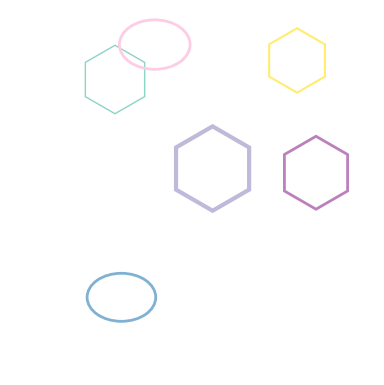[{"shape": "hexagon", "thickness": 1, "radius": 0.44, "center": [0.299, 0.794]}, {"shape": "hexagon", "thickness": 3, "radius": 0.55, "center": [0.552, 0.562]}, {"shape": "oval", "thickness": 2, "radius": 0.45, "center": [0.315, 0.228]}, {"shape": "oval", "thickness": 2, "radius": 0.46, "center": [0.402, 0.884]}, {"shape": "hexagon", "thickness": 2, "radius": 0.47, "center": [0.821, 0.551]}, {"shape": "hexagon", "thickness": 1.5, "radius": 0.42, "center": [0.772, 0.843]}]